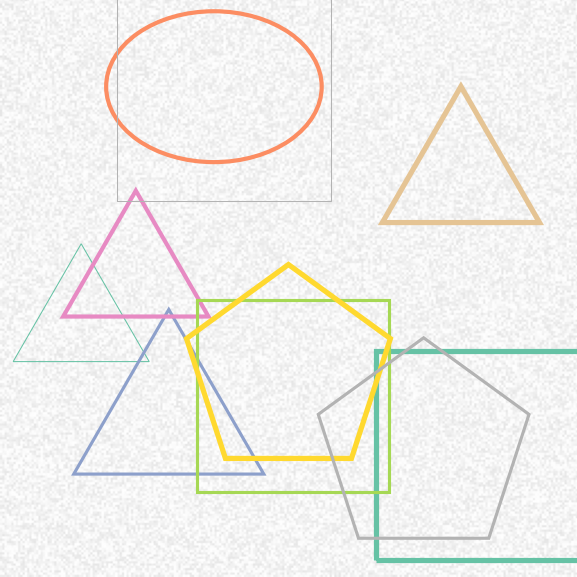[{"shape": "triangle", "thickness": 0.5, "radius": 0.68, "center": [0.141, 0.441]}, {"shape": "square", "thickness": 2.5, "radius": 0.91, "center": [0.832, 0.21]}, {"shape": "oval", "thickness": 2, "radius": 0.93, "center": [0.37, 0.849]}, {"shape": "triangle", "thickness": 1.5, "radius": 0.95, "center": [0.292, 0.273]}, {"shape": "triangle", "thickness": 2, "radius": 0.73, "center": [0.235, 0.524]}, {"shape": "square", "thickness": 1.5, "radius": 0.83, "center": [0.507, 0.313]}, {"shape": "pentagon", "thickness": 2.5, "radius": 0.93, "center": [0.499, 0.355]}, {"shape": "triangle", "thickness": 2.5, "radius": 0.79, "center": [0.798, 0.692]}, {"shape": "square", "thickness": 0.5, "radius": 0.93, "center": [0.388, 0.836]}, {"shape": "pentagon", "thickness": 1.5, "radius": 0.96, "center": [0.734, 0.222]}]